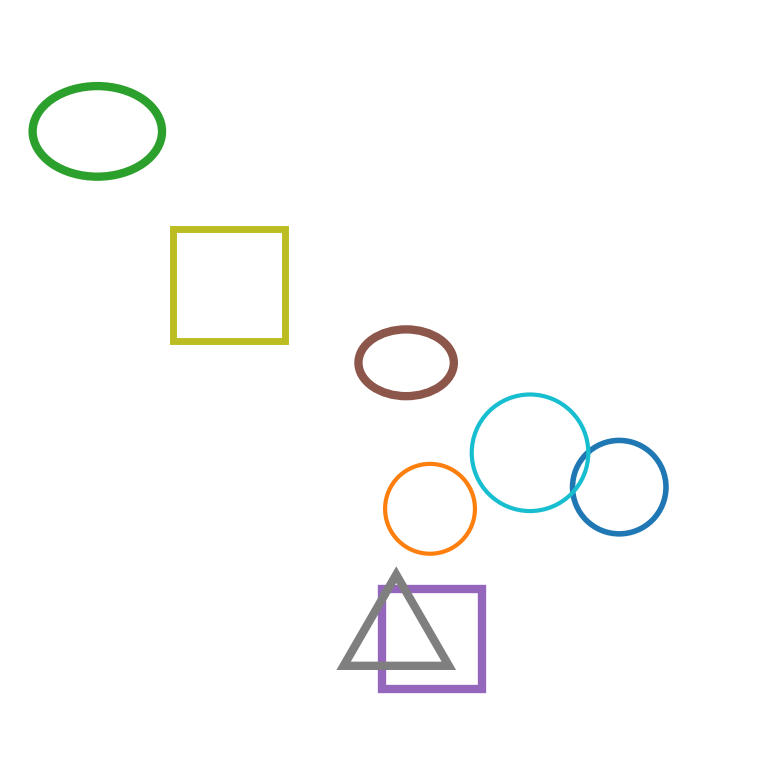[{"shape": "circle", "thickness": 2, "radius": 0.3, "center": [0.804, 0.367]}, {"shape": "circle", "thickness": 1.5, "radius": 0.29, "center": [0.558, 0.339]}, {"shape": "oval", "thickness": 3, "radius": 0.42, "center": [0.126, 0.829]}, {"shape": "square", "thickness": 3, "radius": 0.32, "center": [0.561, 0.17]}, {"shape": "oval", "thickness": 3, "radius": 0.31, "center": [0.527, 0.529]}, {"shape": "triangle", "thickness": 3, "radius": 0.39, "center": [0.515, 0.175]}, {"shape": "square", "thickness": 2.5, "radius": 0.37, "center": [0.297, 0.63]}, {"shape": "circle", "thickness": 1.5, "radius": 0.38, "center": [0.688, 0.412]}]